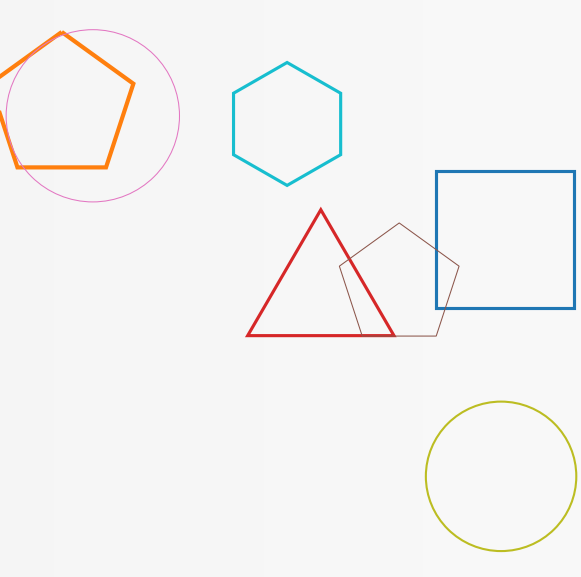[{"shape": "square", "thickness": 1.5, "radius": 0.59, "center": [0.869, 0.584]}, {"shape": "pentagon", "thickness": 2, "radius": 0.65, "center": [0.106, 0.814]}, {"shape": "triangle", "thickness": 1.5, "radius": 0.73, "center": [0.552, 0.491]}, {"shape": "pentagon", "thickness": 0.5, "radius": 0.54, "center": [0.687, 0.505]}, {"shape": "circle", "thickness": 0.5, "radius": 0.75, "center": [0.16, 0.799]}, {"shape": "circle", "thickness": 1, "radius": 0.65, "center": [0.862, 0.174]}, {"shape": "hexagon", "thickness": 1.5, "radius": 0.53, "center": [0.494, 0.784]}]